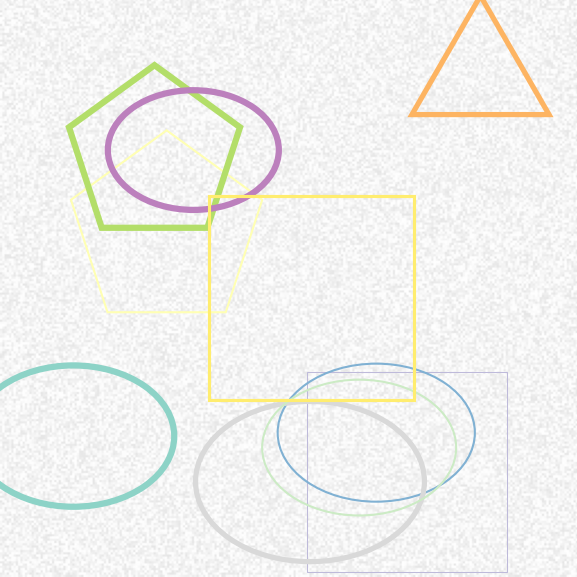[{"shape": "oval", "thickness": 3, "radius": 0.87, "center": [0.127, 0.244]}, {"shape": "pentagon", "thickness": 1, "radius": 0.87, "center": [0.288, 0.599]}, {"shape": "square", "thickness": 0.5, "radius": 0.87, "center": [0.705, 0.181]}, {"shape": "oval", "thickness": 1, "radius": 0.85, "center": [0.652, 0.25]}, {"shape": "triangle", "thickness": 2.5, "radius": 0.69, "center": [0.832, 0.869]}, {"shape": "pentagon", "thickness": 3, "radius": 0.78, "center": [0.268, 0.731]}, {"shape": "oval", "thickness": 2.5, "radius": 0.99, "center": [0.537, 0.165]}, {"shape": "oval", "thickness": 3, "radius": 0.74, "center": [0.335, 0.739]}, {"shape": "oval", "thickness": 1, "radius": 0.84, "center": [0.622, 0.224]}, {"shape": "square", "thickness": 1.5, "radius": 0.89, "center": [0.54, 0.483]}]